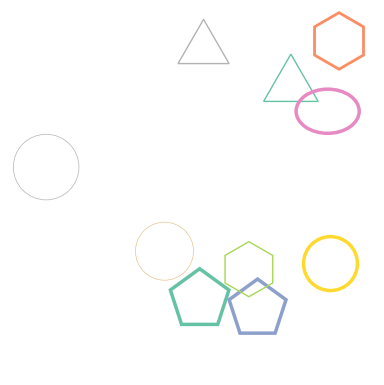[{"shape": "triangle", "thickness": 1, "radius": 0.41, "center": [0.756, 0.778]}, {"shape": "pentagon", "thickness": 2.5, "radius": 0.4, "center": [0.519, 0.222]}, {"shape": "hexagon", "thickness": 2, "radius": 0.37, "center": [0.881, 0.894]}, {"shape": "pentagon", "thickness": 2.5, "radius": 0.39, "center": [0.669, 0.198]}, {"shape": "oval", "thickness": 2.5, "radius": 0.41, "center": [0.851, 0.711]}, {"shape": "hexagon", "thickness": 1, "radius": 0.36, "center": [0.646, 0.301]}, {"shape": "circle", "thickness": 2.5, "radius": 0.35, "center": [0.858, 0.315]}, {"shape": "circle", "thickness": 0.5, "radius": 0.38, "center": [0.427, 0.348]}, {"shape": "triangle", "thickness": 1, "radius": 0.38, "center": [0.529, 0.873]}, {"shape": "circle", "thickness": 0.5, "radius": 0.43, "center": [0.12, 0.566]}]